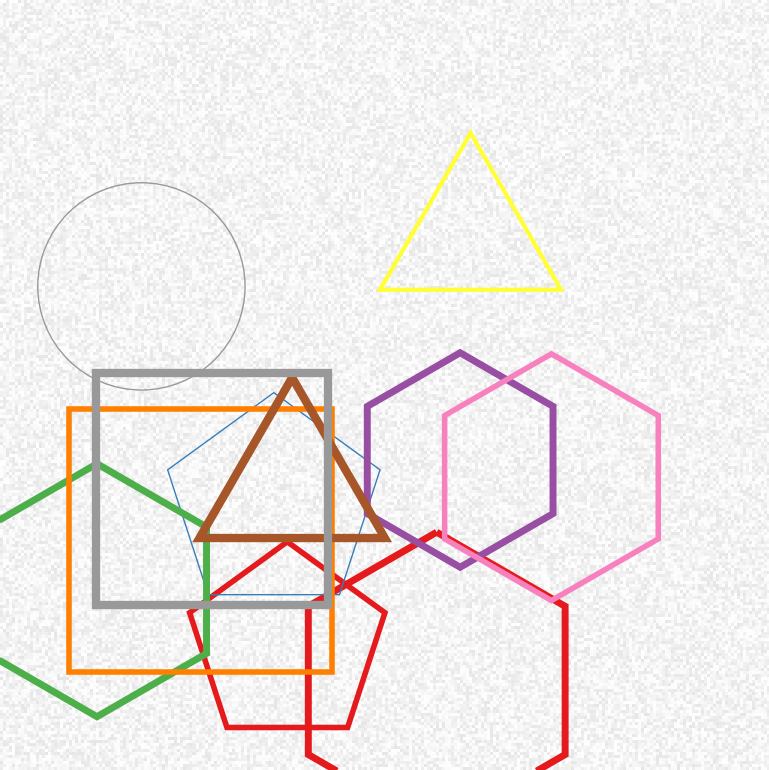[{"shape": "pentagon", "thickness": 2, "radius": 0.67, "center": [0.373, 0.163]}, {"shape": "hexagon", "thickness": 2.5, "radius": 0.96, "center": [0.567, 0.116]}, {"shape": "pentagon", "thickness": 0.5, "radius": 0.73, "center": [0.356, 0.345]}, {"shape": "hexagon", "thickness": 2.5, "radius": 0.82, "center": [0.126, 0.233]}, {"shape": "hexagon", "thickness": 2.5, "radius": 0.7, "center": [0.598, 0.403]}, {"shape": "square", "thickness": 2, "radius": 0.85, "center": [0.26, 0.298]}, {"shape": "triangle", "thickness": 1.5, "radius": 0.68, "center": [0.611, 0.692]}, {"shape": "triangle", "thickness": 3, "radius": 0.69, "center": [0.379, 0.371]}, {"shape": "hexagon", "thickness": 2, "radius": 0.8, "center": [0.716, 0.38]}, {"shape": "square", "thickness": 3, "radius": 0.75, "center": [0.275, 0.365]}, {"shape": "circle", "thickness": 0.5, "radius": 0.67, "center": [0.184, 0.628]}]